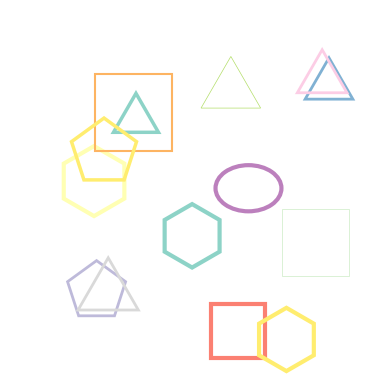[{"shape": "triangle", "thickness": 2.5, "radius": 0.34, "center": [0.353, 0.69]}, {"shape": "hexagon", "thickness": 3, "radius": 0.41, "center": [0.499, 0.387]}, {"shape": "hexagon", "thickness": 3, "radius": 0.45, "center": [0.244, 0.53]}, {"shape": "pentagon", "thickness": 2, "radius": 0.4, "center": [0.251, 0.244]}, {"shape": "square", "thickness": 3, "radius": 0.35, "center": [0.619, 0.14]}, {"shape": "triangle", "thickness": 2, "radius": 0.36, "center": [0.855, 0.778]}, {"shape": "square", "thickness": 1.5, "radius": 0.5, "center": [0.346, 0.707]}, {"shape": "triangle", "thickness": 0.5, "radius": 0.45, "center": [0.6, 0.764]}, {"shape": "triangle", "thickness": 2, "radius": 0.37, "center": [0.837, 0.796]}, {"shape": "triangle", "thickness": 2, "radius": 0.45, "center": [0.281, 0.24]}, {"shape": "oval", "thickness": 3, "radius": 0.43, "center": [0.645, 0.511]}, {"shape": "square", "thickness": 0.5, "radius": 0.44, "center": [0.819, 0.37]}, {"shape": "pentagon", "thickness": 2.5, "radius": 0.44, "center": [0.27, 0.605]}, {"shape": "hexagon", "thickness": 3, "radius": 0.41, "center": [0.744, 0.118]}]